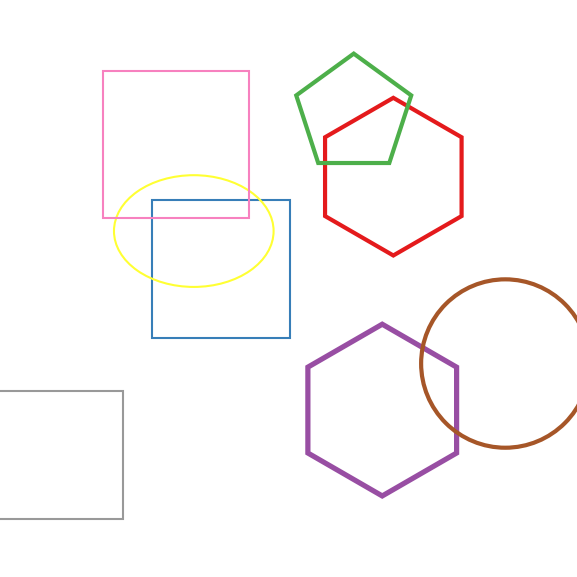[{"shape": "hexagon", "thickness": 2, "radius": 0.68, "center": [0.681, 0.693]}, {"shape": "square", "thickness": 1, "radius": 0.6, "center": [0.382, 0.533]}, {"shape": "pentagon", "thickness": 2, "radius": 0.52, "center": [0.613, 0.802]}, {"shape": "hexagon", "thickness": 2.5, "radius": 0.74, "center": [0.662, 0.289]}, {"shape": "oval", "thickness": 1, "radius": 0.69, "center": [0.336, 0.599]}, {"shape": "circle", "thickness": 2, "radius": 0.73, "center": [0.875, 0.37]}, {"shape": "square", "thickness": 1, "radius": 0.63, "center": [0.304, 0.749]}, {"shape": "square", "thickness": 1, "radius": 0.55, "center": [0.102, 0.211]}]